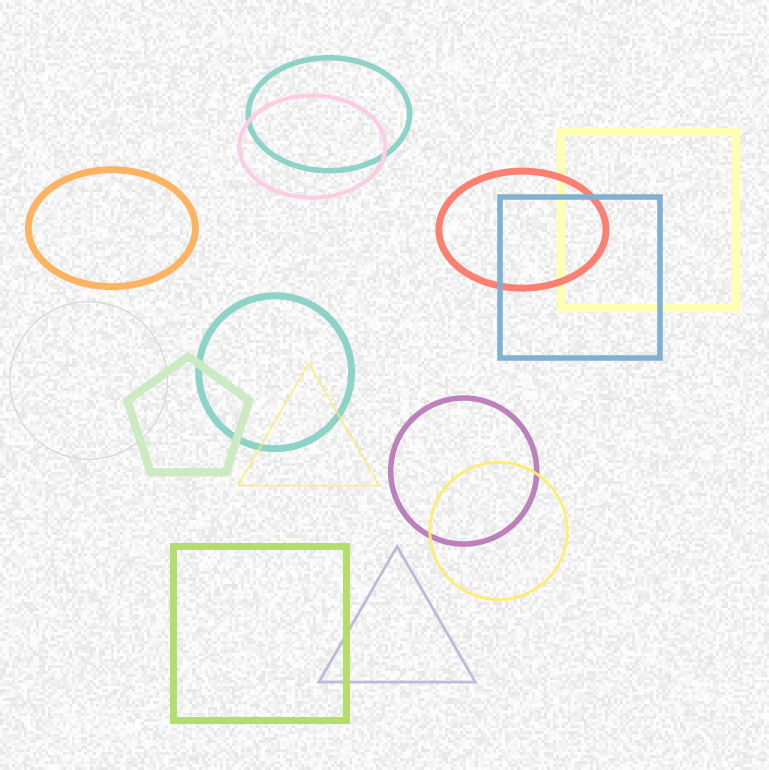[{"shape": "circle", "thickness": 2.5, "radius": 0.5, "center": [0.357, 0.517]}, {"shape": "oval", "thickness": 2, "radius": 0.52, "center": [0.427, 0.852]}, {"shape": "square", "thickness": 3, "radius": 0.57, "center": [0.842, 0.714]}, {"shape": "triangle", "thickness": 1, "radius": 0.59, "center": [0.516, 0.173]}, {"shape": "oval", "thickness": 2.5, "radius": 0.54, "center": [0.679, 0.702]}, {"shape": "square", "thickness": 2, "radius": 0.52, "center": [0.753, 0.64]}, {"shape": "oval", "thickness": 2.5, "radius": 0.54, "center": [0.145, 0.704]}, {"shape": "square", "thickness": 2.5, "radius": 0.56, "center": [0.337, 0.178]}, {"shape": "oval", "thickness": 1.5, "radius": 0.47, "center": [0.406, 0.81]}, {"shape": "circle", "thickness": 0.5, "radius": 0.51, "center": [0.115, 0.506]}, {"shape": "circle", "thickness": 2, "radius": 0.47, "center": [0.602, 0.388]}, {"shape": "pentagon", "thickness": 3, "radius": 0.42, "center": [0.244, 0.454]}, {"shape": "triangle", "thickness": 0.5, "radius": 0.53, "center": [0.401, 0.422]}, {"shape": "circle", "thickness": 1, "radius": 0.45, "center": [0.647, 0.31]}]